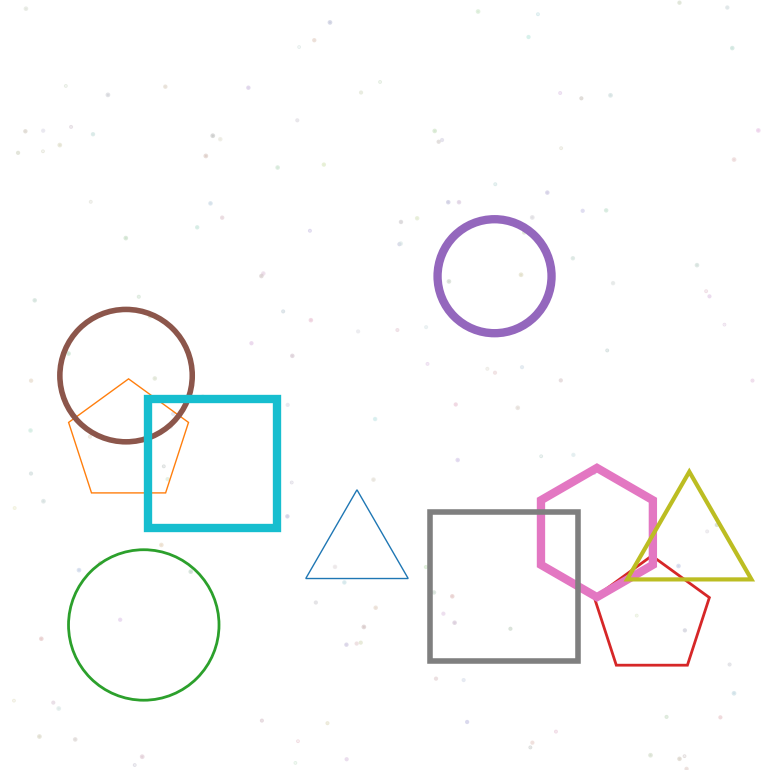[{"shape": "triangle", "thickness": 0.5, "radius": 0.38, "center": [0.464, 0.287]}, {"shape": "pentagon", "thickness": 0.5, "radius": 0.41, "center": [0.167, 0.426]}, {"shape": "circle", "thickness": 1, "radius": 0.49, "center": [0.187, 0.188]}, {"shape": "pentagon", "thickness": 1, "radius": 0.39, "center": [0.847, 0.2]}, {"shape": "circle", "thickness": 3, "radius": 0.37, "center": [0.642, 0.641]}, {"shape": "circle", "thickness": 2, "radius": 0.43, "center": [0.164, 0.512]}, {"shape": "hexagon", "thickness": 3, "radius": 0.42, "center": [0.775, 0.308]}, {"shape": "square", "thickness": 2, "radius": 0.48, "center": [0.655, 0.238]}, {"shape": "triangle", "thickness": 1.5, "radius": 0.47, "center": [0.895, 0.294]}, {"shape": "square", "thickness": 3, "radius": 0.42, "center": [0.276, 0.398]}]